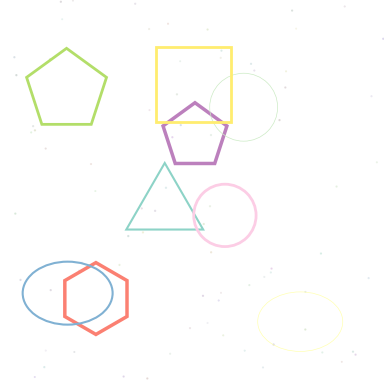[{"shape": "triangle", "thickness": 1.5, "radius": 0.58, "center": [0.428, 0.461]}, {"shape": "oval", "thickness": 0.5, "radius": 0.55, "center": [0.78, 0.165]}, {"shape": "hexagon", "thickness": 2.5, "radius": 0.47, "center": [0.249, 0.225]}, {"shape": "oval", "thickness": 1.5, "radius": 0.58, "center": [0.176, 0.239]}, {"shape": "pentagon", "thickness": 2, "radius": 0.55, "center": [0.173, 0.765]}, {"shape": "circle", "thickness": 2, "radius": 0.4, "center": [0.584, 0.441]}, {"shape": "pentagon", "thickness": 2.5, "radius": 0.44, "center": [0.506, 0.646]}, {"shape": "circle", "thickness": 0.5, "radius": 0.44, "center": [0.633, 0.722]}, {"shape": "square", "thickness": 2, "radius": 0.49, "center": [0.503, 0.78]}]